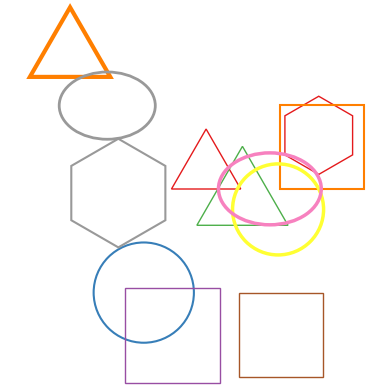[{"shape": "triangle", "thickness": 1, "radius": 0.52, "center": [0.535, 0.561]}, {"shape": "hexagon", "thickness": 1, "radius": 0.51, "center": [0.828, 0.648]}, {"shape": "circle", "thickness": 1.5, "radius": 0.65, "center": [0.373, 0.24]}, {"shape": "triangle", "thickness": 1, "radius": 0.68, "center": [0.63, 0.483]}, {"shape": "square", "thickness": 1, "radius": 0.62, "center": [0.448, 0.129]}, {"shape": "triangle", "thickness": 3, "radius": 0.6, "center": [0.182, 0.861]}, {"shape": "square", "thickness": 1.5, "radius": 0.55, "center": [0.836, 0.618]}, {"shape": "circle", "thickness": 2.5, "radius": 0.59, "center": [0.722, 0.456]}, {"shape": "square", "thickness": 1, "radius": 0.54, "center": [0.729, 0.129]}, {"shape": "oval", "thickness": 2.5, "radius": 0.67, "center": [0.701, 0.51]}, {"shape": "hexagon", "thickness": 1.5, "radius": 0.71, "center": [0.307, 0.498]}, {"shape": "oval", "thickness": 2, "radius": 0.62, "center": [0.279, 0.726]}]